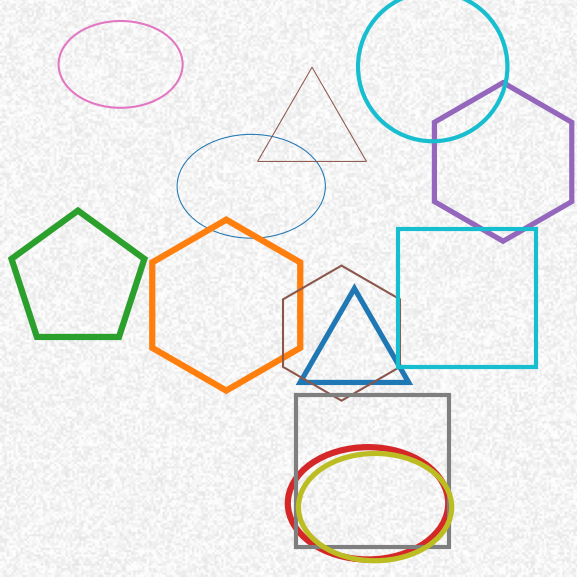[{"shape": "triangle", "thickness": 2.5, "radius": 0.54, "center": [0.614, 0.391]}, {"shape": "oval", "thickness": 0.5, "radius": 0.64, "center": [0.435, 0.677]}, {"shape": "hexagon", "thickness": 3, "radius": 0.74, "center": [0.392, 0.471]}, {"shape": "pentagon", "thickness": 3, "radius": 0.6, "center": [0.135, 0.514]}, {"shape": "oval", "thickness": 3, "radius": 0.69, "center": [0.637, 0.128]}, {"shape": "hexagon", "thickness": 2.5, "radius": 0.69, "center": [0.871, 0.719]}, {"shape": "hexagon", "thickness": 1, "radius": 0.58, "center": [0.591, 0.422]}, {"shape": "triangle", "thickness": 0.5, "radius": 0.54, "center": [0.54, 0.774]}, {"shape": "oval", "thickness": 1, "radius": 0.54, "center": [0.209, 0.888]}, {"shape": "square", "thickness": 2, "radius": 0.66, "center": [0.645, 0.183]}, {"shape": "oval", "thickness": 2.5, "radius": 0.66, "center": [0.65, 0.121]}, {"shape": "circle", "thickness": 2, "radius": 0.65, "center": [0.749, 0.884]}, {"shape": "square", "thickness": 2, "radius": 0.6, "center": [0.808, 0.483]}]